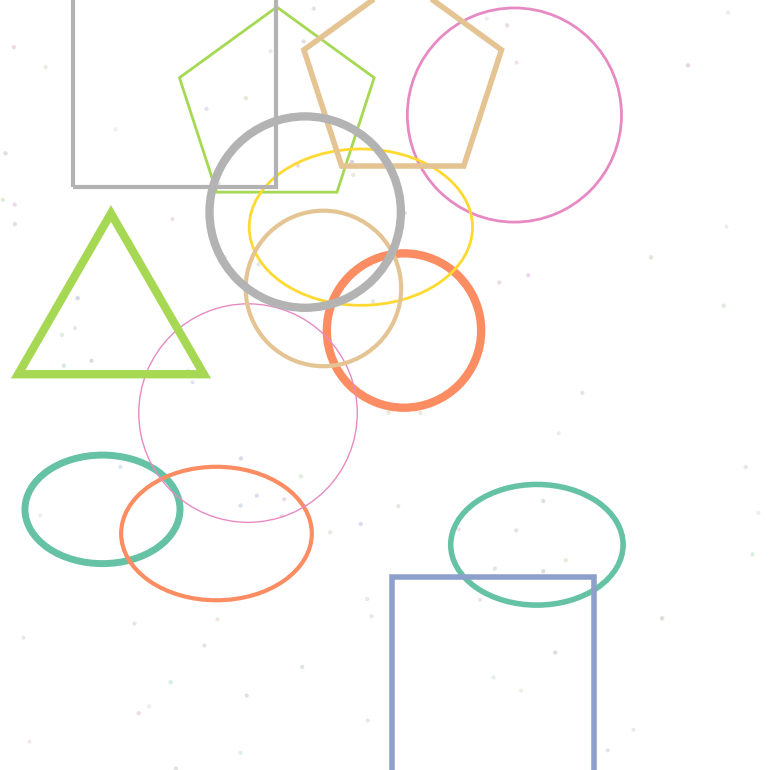[{"shape": "oval", "thickness": 2, "radius": 0.56, "center": [0.697, 0.293]}, {"shape": "oval", "thickness": 2.5, "radius": 0.5, "center": [0.133, 0.339]}, {"shape": "oval", "thickness": 1.5, "radius": 0.62, "center": [0.281, 0.307]}, {"shape": "circle", "thickness": 3, "radius": 0.5, "center": [0.525, 0.571]}, {"shape": "square", "thickness": 2, "radius": 0.65, "center": [0.64, 0.12]}, {"shape": "circle", "thickness": 0.5, "radius": 0.71, "center": [0.322, 0.464]}, {"shape": "circle", "thickness": 1, "radius": 0.7, "center": [0.668, 0.851]}, {"shape": "pentagon", "thickness": 1, "radius": 0.66, "center": [0.359, 0.858]}, {"shape": "triangle", "thickness": 3, "radius": 0.7, "center": [0.144, 0.584]}, {"shape": "oval", "thickness": 1, "radius": 0.73, "center": [0.469, 0.705]}, {"shape": "circle", "thickness": 1.5, "radius": 0.5, "center": [0.42, 0.625]}, {"shape": "pentagon", "thickness": 2, "radius": 0.67, "center": [0.523, 0.894]}, {"shape": "circle", "thickness": 3, "radius": 0.62, "center": [0.396, 0.725]}, {"shape": "square", "thickness": 1.5, "radius": 0.66, "center": [0.226, 0.889]}]